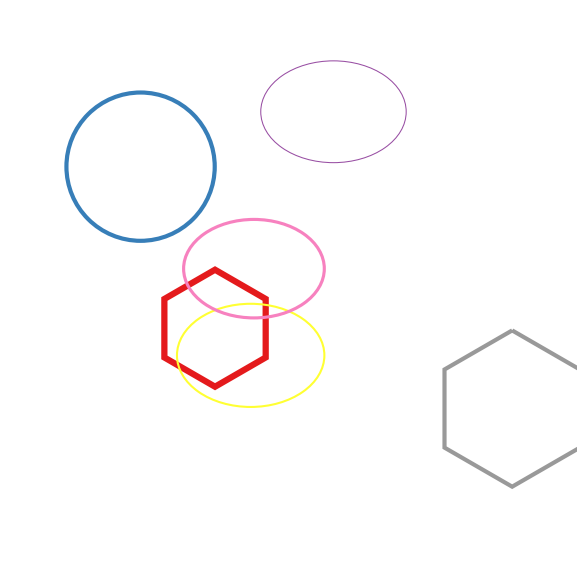[{"shape": "hexagon", "thickness": 3, "radius": 0.51, "center": [0.372, 0.431]}, {"shape": "circle", "thickness": 2, "radius": 0.64, "center": [0.243, 0.711]}, {"shape": "oval", "thickness": 0.5, "radius": 0.63, "center": [0.577, 0.806]}, {"shape": "oval", "thickness": 1, "radius": 0.64, "center": [0.434, 0.384]}, {"shape": "oval", "thickness": 1.5, "radius": 0.61, "center": [0.44, 0.534]}, {"shape": "hexagon", "thickness": 2, "radius": 0.68, "center": [0.887, 0.292]}]